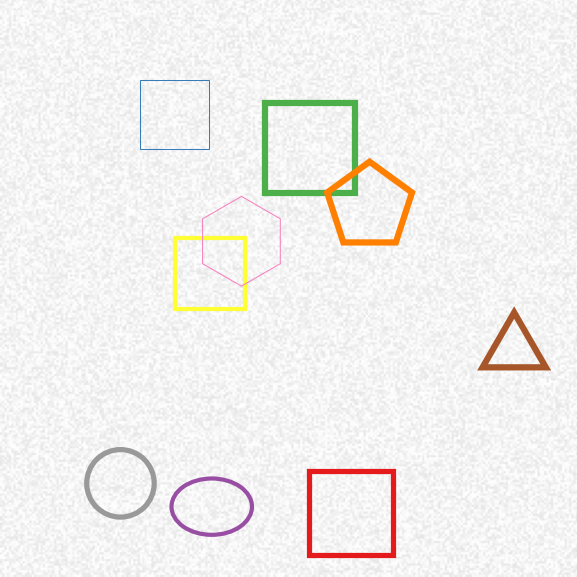[{"shape": "square", "thickness": 2.5, "radius": 0.36, "center": [0.608, 0.11]}, {"shape": "square", "thickness": 0.5, "radius": 0.3, "center": [0.302, 0.801]}, {"shape": "square", "thickness": 3, "radius": 0.39, "center": [0.537, 0.743]}, {"shape": "oval", "thickness": 2, "radius": 0.35, "center": [0.367, 0.122]}, {"shape": "pentagon", "thickness": 3, "radius": 0.39, "center": [0.64, 0.642]}, {"shape": "square", "thickness": 2, "radius": 0.3, "center": [0.363, 0.526]}, {"shape": "triangle", "thickness": 3, "radius": 0.32, "center": [0.89, 0.395]}, {"shape": "hexagon", "thickness": 0.5, "radius": 0.39, "center": [0.418, 0.581]}, {"shape": "circle", "thickness": 2.5, "radius": 0.29, "center": [0.209, 0.162]}]